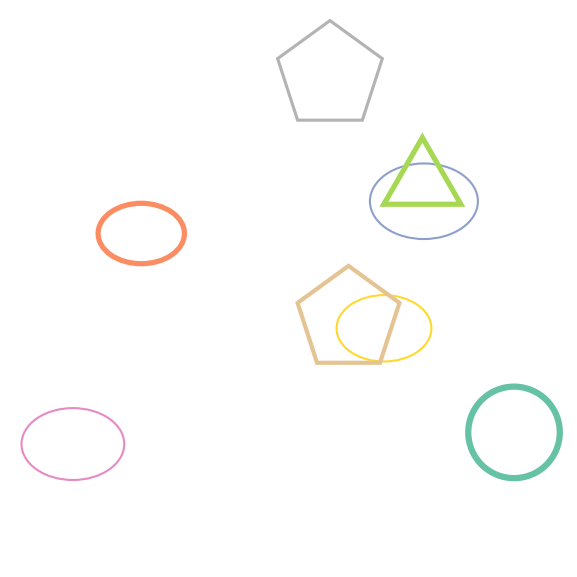[{"shape": "circle", "thickness": 3, "radius": 0.4, "center": [0.89, 0.25]}, {"shape": "oval", "thickness": 2.5, "radius": 0.37, "center": [0.245, 0.595]}, {"shape": "oval", "thickness": 1, "radius": 0.47, "center": [0.734, 0.651]}, {"shape": "oval", "thickness": 1, "radius": 0.44, "center": [0.126, 0.23]}, {"shape": "triangle", "thickness": 2.5, "radius": 0.38, "center": [0.731, 0.684]}, {"shape": "oval", "thickness": 1, "radius": 0.41, "center": [0.665, 0.431]}, {"shape": "pentagon", "thickness": 2, "radius": 0.46, "center": [0.603, 0.446]}, {"shape": "pentagon", "thickness": 1.5, "radius": 0.48, "center": [0.571, 0.868]}]